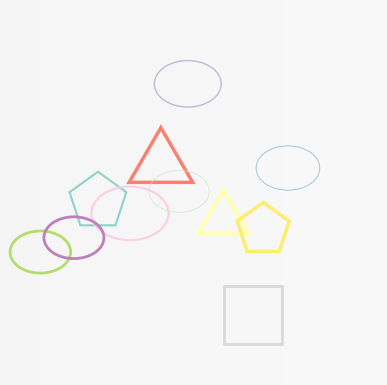[{"shape": "pentagon", "thickness": 1.5, "radius": 0.38, "center": [0.253, 0.477]}, {"shape": "triangle", "thickness": 3, "radius": 0.37, "center": [0.577, 0.431]}, {"shape": "oval", "thickness": 1, "radius": 0.43, "center": [0.485, 0.782]}, {"shape": "triangle", "thickness": 2.5, "radius": 0.47, "center": [0.415, 0.574]}, {"shape": "oval", "thickness": 0.5, "radius": 0.41, "center": [0.743, 0.564]}, {"shape": "oval", "thickness": 2, "radius": 0.39, "center": [0.104, 0.345]}, {"shape": "oval", "thickness": 1.5, "radius": 0.5, "center": [0.335, 0.446]}, {"shape": "square", "thickness": 2, "radius": 0.38, "center": [0.654, 0.182]}, {"shape": "oval", "thickness": 2, "radius": 0.39, "center": [0.191, 0.383]}, {"shape": "oval", "thickness": 0.5, "radius": 0.39, "center": [0.462, 0.503]}, {"shape": "pentagon", "thickness": 2.5, "radius": 0.35, "center": [0.679, 0.404]}]